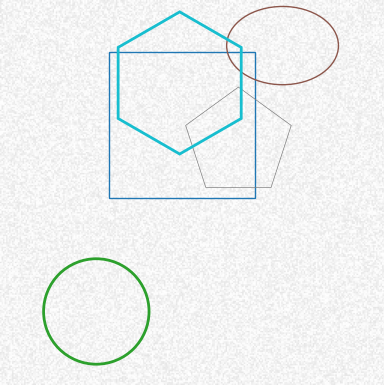[{"shape": "square", "thickness": 1, "radius": 0.95, "center": [0.473, 0.675]}, {"shape": "circle", "thickness": 2, "radius": 0.68, "center": [0.25, 0.191]}, {"shape": "oval", "thickness": 1, "radius": 0.73, "center": [0.734, 0.882]}, {"shape": "pentagon", "thickness": 0.5, "radius": 0.72, "center": [0.619, 0.63]}, {"shape": "hexagon", "thickness": 2, "radius": 0.92, "center": [0.467, 0.785]}]